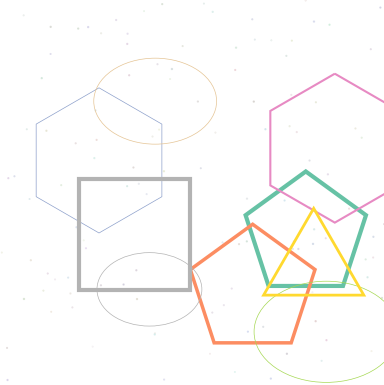[{"shape": "pentagon", "thickness": 3, "radius": 0.82, "center": [0.794, 0.39]}, {"shape": "pentagon", "thickness": 2.5, "radius": 0.85, "center": [0.656, 0.247]}, {"shape": "hexagon", "thickness": 0.5, "radius": 0.94, "center": [0.257, 0.583]}, {"shape": "hexagon", "thickness": 1.5, "radius": 0.97, "center": [0.87, 0.615]}, {"shape": "oval", "thickness": 0.5, "radius": 0.94, "center": [0.848, 0.138]}, {"shape": "triangle", "thickness": 2, "radius": 0.75, "center": [0.815, 0.309]}, {"shape": "oval", "thickness": 0.5, "radius": 0.8, "center": [0.403, 0.737]}, {"shape": "oval", "thickness": 0.5, "radius": 0.68, "center": [0.388, 0.248]}, {"shape": "square", "thickness": 3, "radius": 0.72, "center": [0.349, 0.39]}]